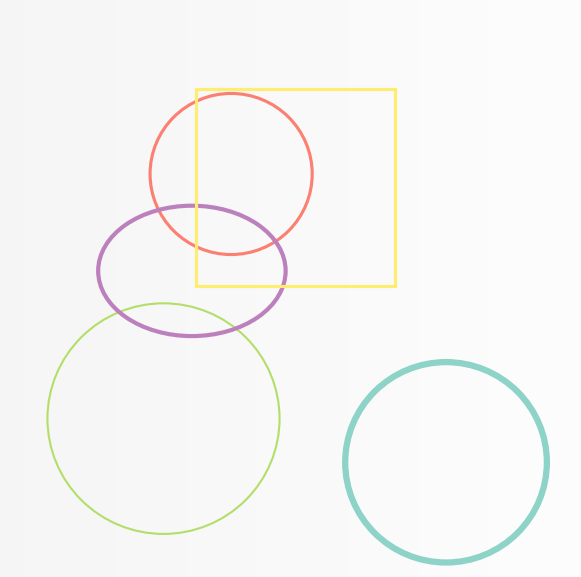[{"shape": "circle", "thickness": 3, "radius": 0.87, "center": [0.767, 0.199]}, {"shape": "circle", "thickness": 1.5, "radius": 0.7, "center": [0.398, 0.698]}, {"shape": "circle", "thickness": 1, "radius": 1.0, "center": [0.281, 0.274]}, {"shape": "oval", "thickness": 2, "radius": 0.81, "center": [0.33, 0.53]}, {"shape": "square", "thickness": 1.5, "radius": 0.85, "center": [0.508, 0.674]}]